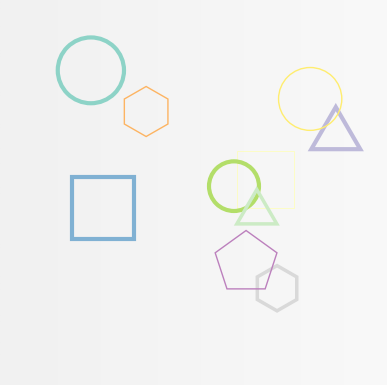[{"shape": "circle", "thickness": 3, "radius": 0.43, "center": [0.235, 0.817]}, {"shape": "square", "thickness": 0.5, "radius": 0.36, "center": [0.685, 0.534]}, {"shape": "triangle", "thickness": 3, "radius": 0.36, "center": [0.867, 0.649]}, {"shape": "square", "thickness": 3, "radius": 0.4, "center": [0.266, 0.46]}, {"shape": "hexagon", "thickness": 1, "radius": 0.32, "center": [0.377, 0.71]}, {"shape": "circle", "thickness": 3, "radius": 0.32, "center": [0.604, 0.516]}, {"shape": "hexagon", "thickness": 2.5, "radius": 0.29, "center": [0.715, 0.251]}, {"shape": "pentagon", "thickness": 1, "radius": 0.42, "center": [0.635, 0.317]}, {"shape": "triangle", "thickness": 2.5, "radius": 0.3, "center": [0.663, 0.448]}, {"shape": "circle", "thickness": 1, "radius": 0.41, "center": [0.8, 0.743]}]